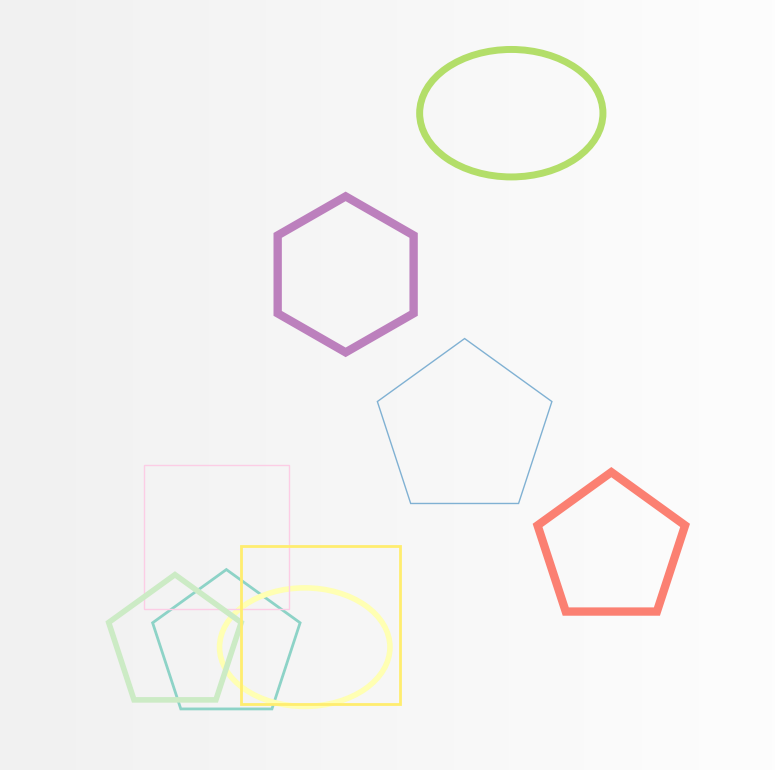[{"shape": "pentagon", "thickness": 1, "radius": 0.5, "center": [0.292, 0.16]}, {"shape": "oval", "thickness": 2, "radius": 0.55, "center": [0.393, 0.16]}, {"shape": "pentagon", "thickness": 3, "radius": 0.5, "center": [0.789, 0.287]}, {"shape": "pentagon", "thickness": 0.5, "radius": 0.59, "center": [0.6, 0.442]}, {"shape": "oval", "thickness": 2.5, "radius": 0.59, "center": [0.66, 0.853]}, {"shape": "square", "thickness": 0.5, "radius": 0.47, "center": [0.28, 0.303]}, {"shape": "hexagon", "thickness": 3, "radius": 0.51, "center": [0.446, 0.644]}, {"shape": "pentagon", "thickness": 2, "radius": 0.45, "center": [0.226, 0.164]}, {"shape": "square", "thickness": 1, "radius": 0.51, "center": [0.413, 0.188]}]